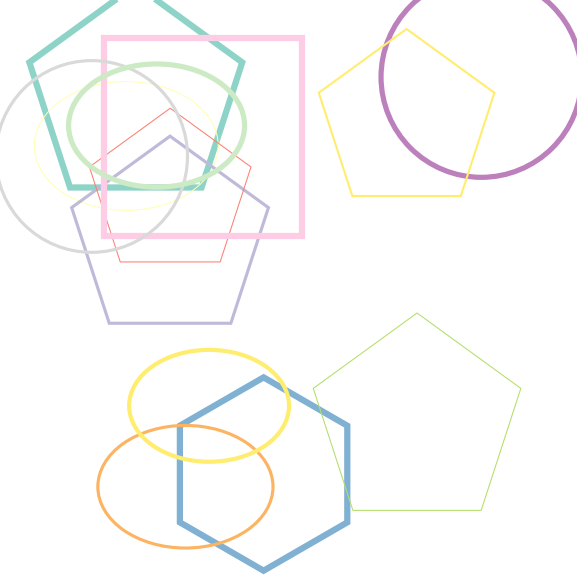[{"shape": "pentagon", "thickness": 3, "radius": 0.97, "center": [0.235, 0.831]}, {"shape": "oval", "thickness": 0.5, "radius": 0.8, "center": [0.219, 0.746]}, {"shape": "pentagon", "thickness": 1.5, "radius": 0.9, "center": [0.294, 0.584]}, {"shape": "pentagon", "thickness": 0.5, "radius": 0.74, "center": [0.295, 0.665]}, {"shape": "hexagon", "thickness": 3, "radius": 0.84, "center": [0.456, 0.178]}, {"shape": "oval", "thickness": 1.5, "radius": 0.76, "center": [0.321, 0.156]}, {"shape": "pentagon", "thickness": 0.5, "radius": 0.94, "center": [0.722, 0.268]}, {"shape": "square", "thickness": 3, "radius": 0.86, "center": [0.352, 0.761]}, {"shape": "circle", "thickness": 1.5, "radius": 0.83, "center": [0.159, 0.728]}, {"shape": "circle", "thickness": 2.5, "radius": 0.87, "center": [0.834, 0.866]}, {"shape": "oval", "thickness": 2.5, "radius": 0.76, "center": [0.271, 0.782]}, {"shape": "oval", "thickness": 2, "radius": 0.69, "center": [0.362, 0.296]}, {"shape": "pentagon", "thickness": 1, "radius": 0.8, "center": [0.704, 0.789]}]